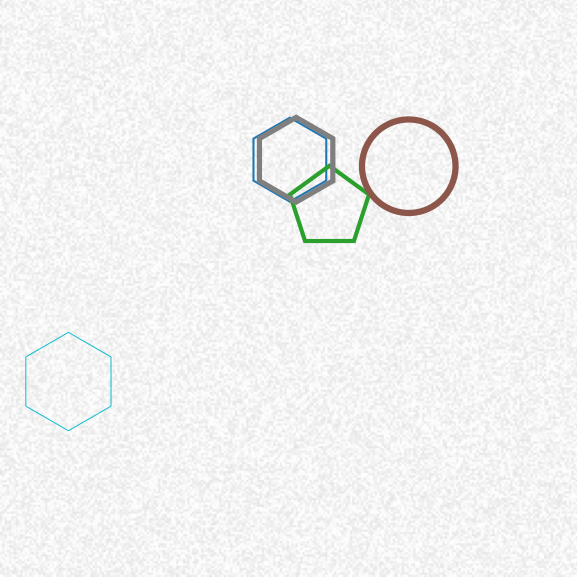[{"shape": "hexagon", "thickness": 1, "radius": 0.36, "center": [0.502, 0.723]}, {"shape": "pentagon", "thickness": 2, "radius": 0.36, "center": [0.57, 0.64]}, {"shape": "circle", "thickness": 3, "radius": 0.4, "center": [0.708, 0.711]}, {"shape": "hexagon", "thickness": 2.5, "radius": 0.37, "center": [0.513, 0.723]}, {"shape": "hexagon", "thickness": 0.5, "radius": 0.43, "center": [0.118, 0.338]}]